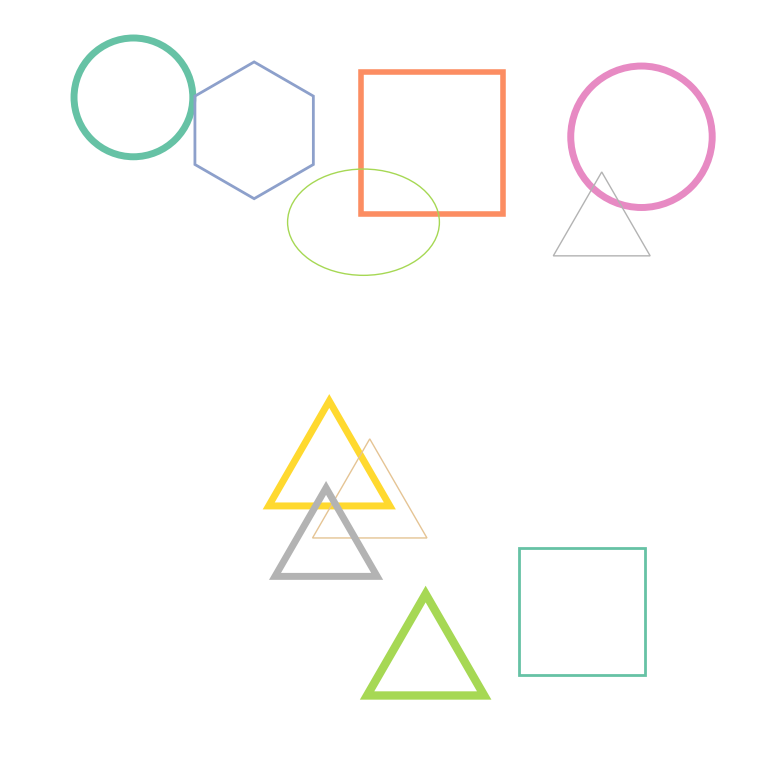[{"shape": "square", "thickness": 1, "radius": 0.41, "center": [0.756, 0.206]}, {"shape": "circle", "thickness": 2.5, "radius": 0.39, "center": [0.173, 0.874]}, {"shape": "square", "thickness": 2, "radius": 0.46, "center": [0.561, 0.815]}, {"shape": "hexagon", "thickness": 1, "radius": 0.44, "center": [0.33, 0.831]}, {"shape": "circle", "thickness": 2.5, "radius": 0.46, "center": [0.833, 0.822]}, {"shape": "oval", "thickness": 0.5, "radius": 0.49, "center": [0.472, 0.711]}, {"shape": "triangle", "thickness": 3, "radius": 0.44, "center": [0.553, 0.141]}, {"shape": "triangle", "thickness": 2.5, "radius": 0.45, "center": [0.428, 0.388]}, {"shape": "triangle", "thickness": 0.5, "radius": 0.43, "center": [0.48, 0.344]}, {"shape": "triangle", "thickness": 0.5, "radius": 0.36, "center": [0.781, 0.704]}, {"shape": "triangle", "thickness": 2.5, "radius": 0.38, "center": [0.423, 0.29]}]